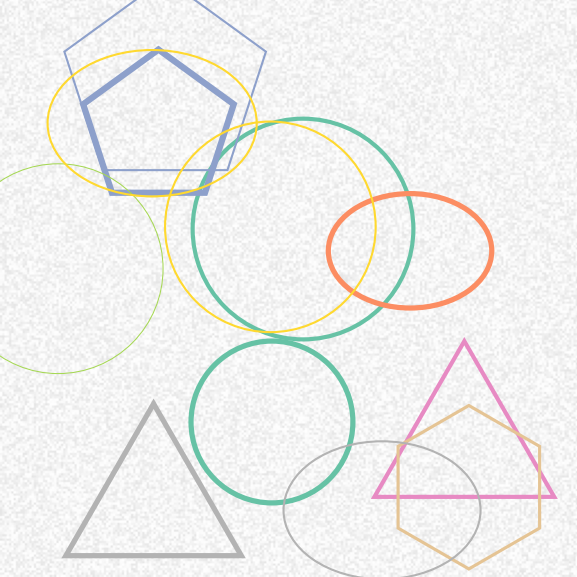[{"shape": "circle", "thickness": 2.5, "radius": 0.7, "center": [0.471, 0.268]}, {"shape": "circle", "thickness": 2, "radius": 0.96, "center": [0.525, 0.603]}, {"shape": "oval", "thickness": 2.5, "radius": 0.71, "center": [0.71, 0.565]}, {"shape": "pentagon", "thickness": 3, "radius": 0.69, "center": [0.274, 0.776]}, {"shape": "pentagon", "thickness": 1, "radius": 0.92, "center": [0.286, 0.853]}, {"shape": "triangle", "thickness": 2, "radius": 0.9, "center": [0.804, 0.229]}, {"shape": "circle", "thickness": 0.5, "radius": 0.91, "center": [0.101, 0.534]}, {"shape": "circle", "thickness": 1, "radius": 0.91, "center": [0.468, 0.606]}, {"shape": "oval", "thickness": 1, "radius": 0.91, "center": [0.263, 0.786]}, {"shape": "hexagon", "thickness": 1.5, "radius": 0.71, "center": [0.812, 0.155]}, {"shape": "triangle", "thickness": 2.5, "radius": 0.88, "center": [0.266, 0.125]}, {"shape": "oval", "thickness": 1, "radius": 0.85, "center": [0.662, 0.116]}]